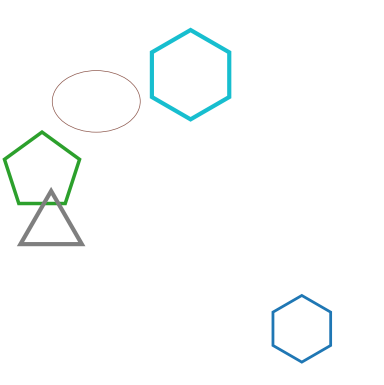[{"shape": "hexagon", "thickness": 2, "radius": 0.43, "center": [0.784, 0.146]}, {"shape": "pentagon", "thickness": 2.5, "radius": 0.51, "center": [0.109, 0.554]}, {"shape": "oval", "thickness": 0.5, "radius": 0.57, "center": [0.25, 0.737]}, {"shape": "triangle", "thickness": 3, "radius": 0.46, "center": [0.133, 0.412]}, {"shape": "hexagon", "thickness": 3, "radius": 0.58, "center": [0.495, 0.806]}]